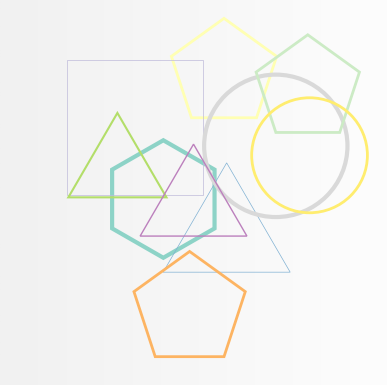[{"shape": "hexagon", "thickness": 3, "radius": 0.76, "center": [0.421, 0.483]}, {"shape": "pentagon", "thickness": 2, "radius": 0.71, "center": [0.578, 0.81]}, {"shape": "square", "thickness": 0.5, "radius": 0.88, "center": [0.348, 0.669]}, {"shape": "triangle", "thickness": 0.5, "radius": 0.95, "center": [0.585, 0.388]}, {"shape": "pentagon", "thickness": 2, "radius": 0.76, "center": [0.489, 0.196]}, {"shape": "triangle", "thickness": 1.5, "radius": 0.73, "center": [0.303, 0.56]}, {"shape": "circle", "thickness": 3, "radius": 0.92, "center": [0.712, 0.621]}, {"shape": "triangle", "thickness": 1, "radius": 0.8, "center": [0.499, 0.466]}, {"shape": "pentagon", "thickness": 2, "radius": 0.7, "center": [0.794, 0.769]}, {"shape": "circle", "thickness": 2, "radius": 0.75, "center": [0.799, 0.597]}]